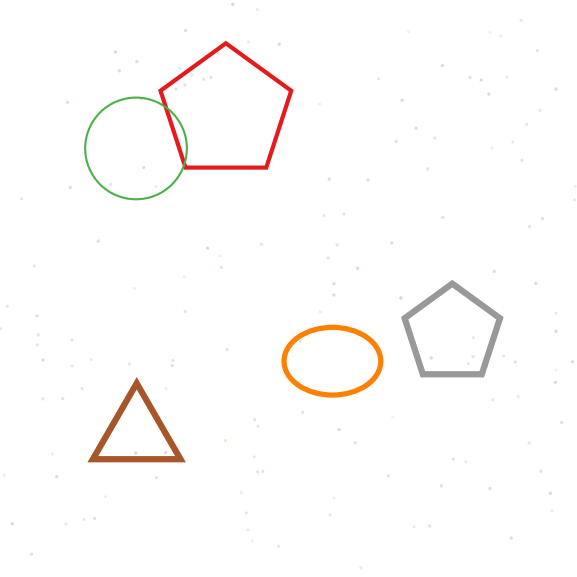[{"shape": "pentagon", "thickness": 2, "radius": 0.59, "center": [0.391, 0.805]}, {"shape": "circle", "thickness": 1, "radius": 0.44, "center": [0.236, 0.742]}, {"shape": "oval", "thickness": 2.5, "radius": 0.42, "center": [0.576, 0.374]}, {"shape": "triangle", "thickness": 3, "radius": 0.44, "center": [0.237, 0.248]}, {"shape": "pentagon", "thickness": 3, "radius": 0.43, "center": [0.783, 0.421]}]